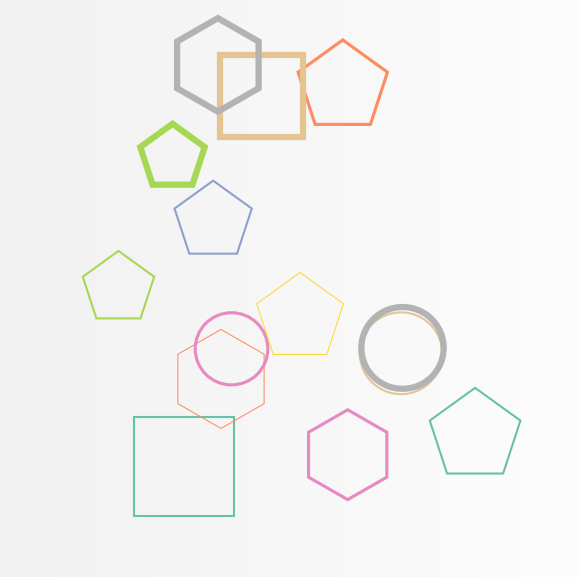[{"shape": "square", "thickness": 1, "radius": 0.43, "center": [0.316, 0.191]}, {"shape": "pentagon", "thickness": 1, "radius": 0.41, "center": [0.817, 0.245]}, {"shape": "hexagon", "thickness": 0.5, "radius": 0.43, "center": [0.38, 0.343]}, {"shape": "pentagon", "thickness": 1.5, "radius": 0.4, "center": [0.59, 0.849]}, {"shape": "pentagon", "thickness": 1, "radius": 0.35, "center": [0.367, 0.616]}, {"shape": "circle", "thickness": 1.5, "radius": 0.31, "center": [0.398, 0.395]}, {"shape": "hexagon", "thickness": 1.5, "radius": 0.39, "center": [0.598, 0.212]}, {"shape": "pentagon", "thickness": 1, "radius": 0.32, "center": [0.204, 0.5]}, {"shape": "pentagon", "thickness": 3, "radius": 0.29, "center": [0.297, 0.726]}, {"shape": "pentagon", "thickness": 0.5, "radius": 0.39, "center": [0.516, 0.449]}, {"shape": "circle", "thickness": 1, "radius": 0.35, "center": [0.69, 0.387]}, {"shape": "square", "thickness": 3, "radius": 0.36, "center": [0.451, 0.833]}, {"shape": "circle", "thickness": 3, "radius": 0.35, "center": [0.692, 0.397]}, {"shape": "hexagon", "thickness": 3, "radius": 0.4, "center": [0.375, 0.887]}]